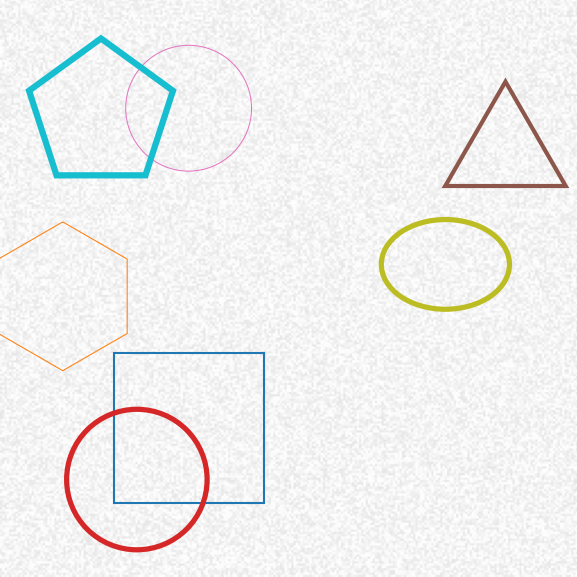[{"shape": "square", "thickness": 1, "radius": 0.65, "center": [0.328, 0.258]}, {"shape": "hexagon", "thickness": 0.5, "radius": 0.64, "center": [0.109, 0.486]}, {"shape": "circle", "thickness": 2.5, "radius": 0.61, "center": [0.237, 0.169]}, {"shape": "triangle", "thickness": 2, "radius": 0.6, "center": [0.875, 0.737]}, {"shape": "circle", "thickness": 0.5, "radius": 0.54, "center": [0.327, 0.812]}, {"shape": "oval", "thickness": 2.5, "radius": 0.55, "center": [0.771, 0.541]}, {"shape": "pentagon", "thickness": 3, "radius": 0.65, "center": [0.175, 0.802]}]